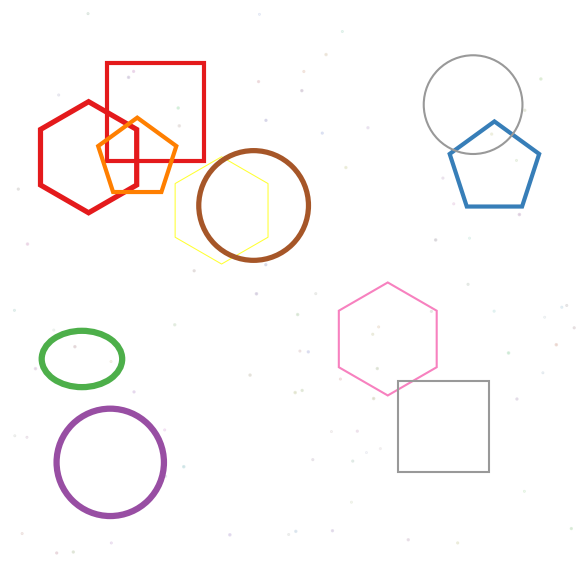[{"shape": "square", "thickness": 2, "radius": 0.42, "center": [0.269, 0.805]}, {"shape": "hexagon", "thickness": 2.5, "radius": 0.48, "center": [0.153, 0.727]}, {"shape": "pentagon", "thickness": 2, "radius": 0.41, "center": [0.856, 0.707]}, {"shape": "oval", "thickness": 3, "radius": 0.35, "center": [0.142, 0.378]}, {"shape": "circle", "thickness": 3, "radius": 0.46, "center": [0.191, 0.199]}, {"shape": "pentagon", "thickness": 2, "radius": 0.36, "center": [0.238, 0.724]}, {"shape": "hexagon", "thickness": 0.5, "radius": 0.46, "center": [0.384, 0.635]}, {"shape": "circle", "thickness": 2.5, "radius": 0.47, "center": [0.439, 0.643]}, {"shape": "hexagon", "thickness": 1, "radius": 0.49, "center": [0.671, 0.412]}, {"shape": "square", "thickness": 1, "radius": 0.4, "center": [0.768, 0.26]}, {"shape": "circle", "thickness": 1, "radius": 0.43, "center": [0.819, 0.818]}]